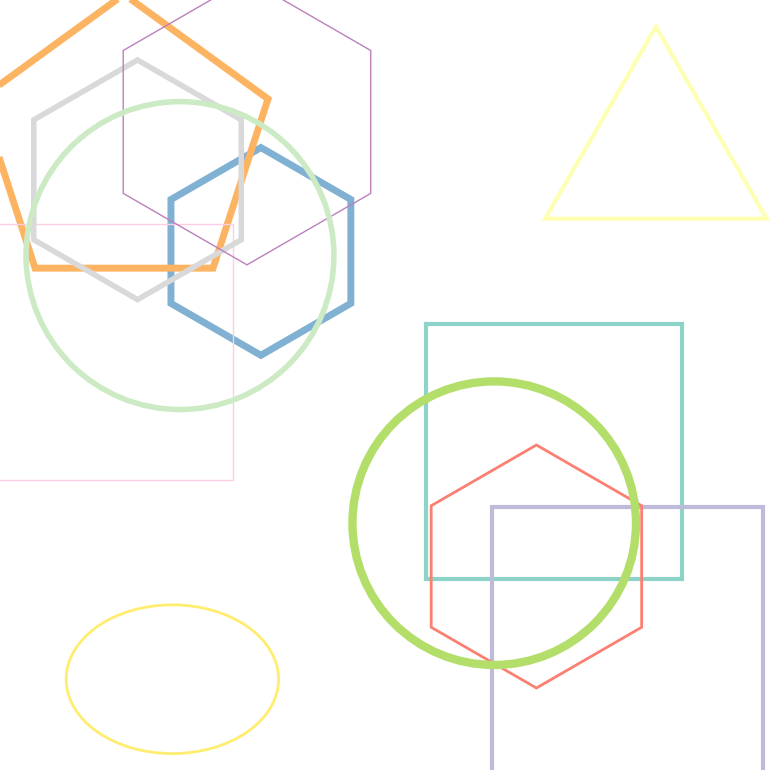[{"shape": "square", "thickness": 1.5, "radius": 0.83, "center": [0.719, 0.414]}, {"shape": "triangle", "thickness": 1.5, "radius": 0.83, "center": [0.852, 0.799]}, {"shape": "square", "thickness": 1.5, "radius": 0.88, "center": [0.815, 0.165]}, {"shape": "hexagon", "thickness": 1, "radius": 0.79, "center": [0.697, 0.264]}, {"shape": "hexagon", "thickness": 2.5, "radius": 0.67, "center": [0.339, 0.673]}, {"shape": "pentagon", "thickness": 2.5, "radius": 0.98, "center": [0.161, 0.811]}, {"shape": "circle", "thickness": 3, "radius": 0.92, "center": [0.642, 0.321]}, {"shape": "square", "thickness": 0.5, "radius": 0.83, "center": [0.137, 0.543]}, {"shape": "hexagon", "thickness": 2, "radius": 0.78, "center": [0.179, 0.767]}, {"shape": "hexagon", "thickness": 0.5, "radius": 0.93, "center": [0.321, 0.842]}, {"shape": "circle", "thickness": 2, "radius": 1.0, "center": [0.234, 0.668]}, {"shape": "oval", "thickness": 1, "radius": 0.69, "center": [0.224, 0.118]}]